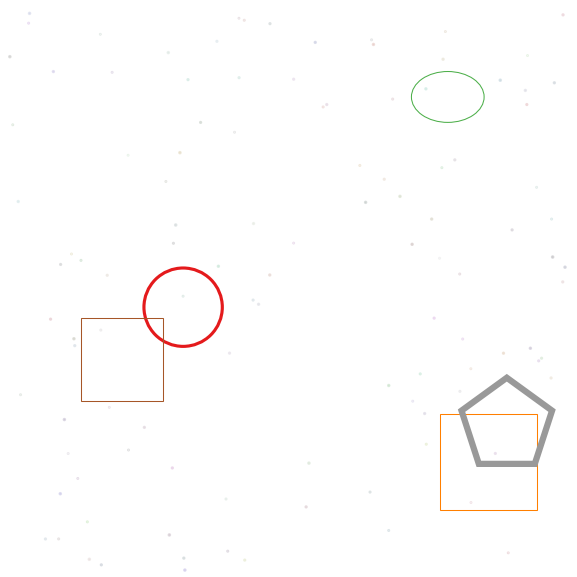[{"shape": "circle", "thickness": 1.5, "radius": 0.34, "center": [0.317, 0.467]}, {"shape": "oval", "thickness": 0.5, "radius": 0.31, "center": [0.775, 0.831]}, {"shape": "square", "thickness": 0.5, "radius": 0.42, "center": [0.846, 0.2]}, {"shape": "square", "thickness": 0.5, "radius": 0.36, "center": [0.212, 0.376]}, {"shape": "pentagon", "thickness": 3, "radius": 0.41, "center": [0.878, 0.263]}]